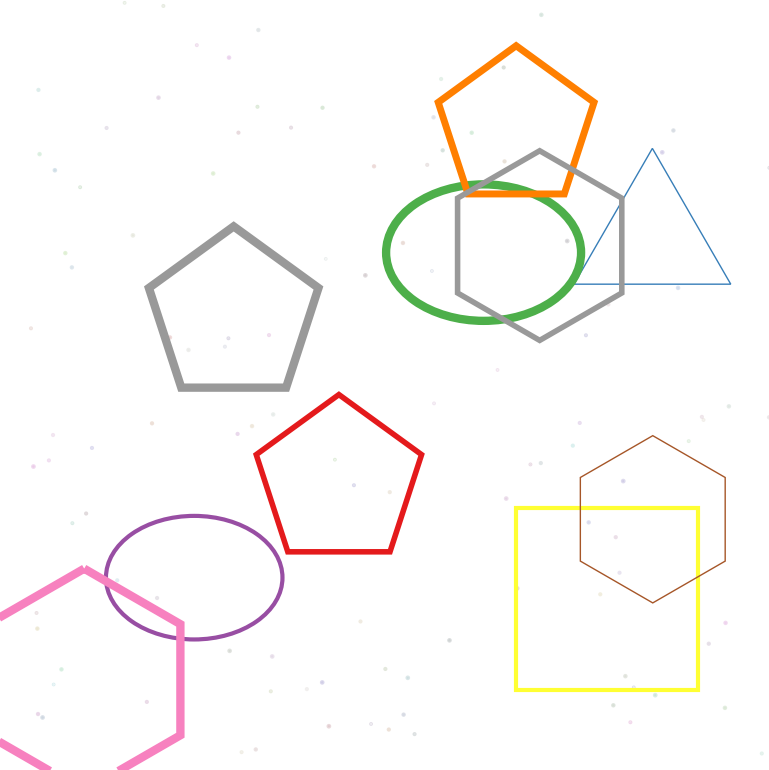[{"shape": "pentagon", "thickness": 2, "radius": 0.56, "center": [0.44, 0.375]}, {"shape": "triangle", "thickness": 0.5, "radius": 0.59, "center": [0.847, 0.69]}, {"shape": "oval", "thickness": 3, "radius": 0.63, "center": [0.628, 0.672]}, {"shape": "oval", "thickness": 1.5, "radius": 0.57, "center": [0.252, 0.25]}, {"shape": "pentagon", "thickness": 2.5, "radius": 0.53, "center": [0.67, 0.834]}, {"shape": "square", "thickness": 1.5, "radius": 0.59, "center": [0.789, 0.222]}, {"shape": "hexagon", "thickness": 0.5, "radius": 0.54, "center": [0.848, 0.326]}, {"shape": "hexagon", "thickness": 3, "radius": 0.72, "center": [0.109, 0.117]}, {"shape": "pentagon", "thickness": 3, "radius": 0.58, "center": [0.303, 0.59]}, {"shape": "hexagon", "thickness": 2, "radius": 0.62, "center": [0.701, 0.681]}]